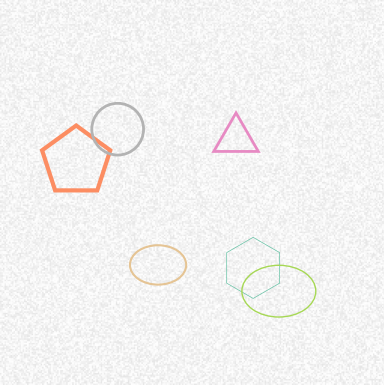[{"shape": "hexagon", "thickness": 0.5, "radius": 0.4, "center": [0.658, 0.304]}, {"shape": "pentagon", "thickness": 3, "radius": 0.47, "center": [0.198, 0.581]}, {"shape": "triangle", "thickness": 2, "radius": 0.33, "center": [0.613, 0.64]}, {"shape": "oval", "thickness": 1, "radius": 0.48, "center": [0.724, 0.244]}, {"shape": "oval", "thickness": 1.5, "radius": 0.37, "center": [0.411, 0.312]}, {"shape": "circle", "thickness": 2, "radius": 0.34, "center": [0.306, 0.664]}]